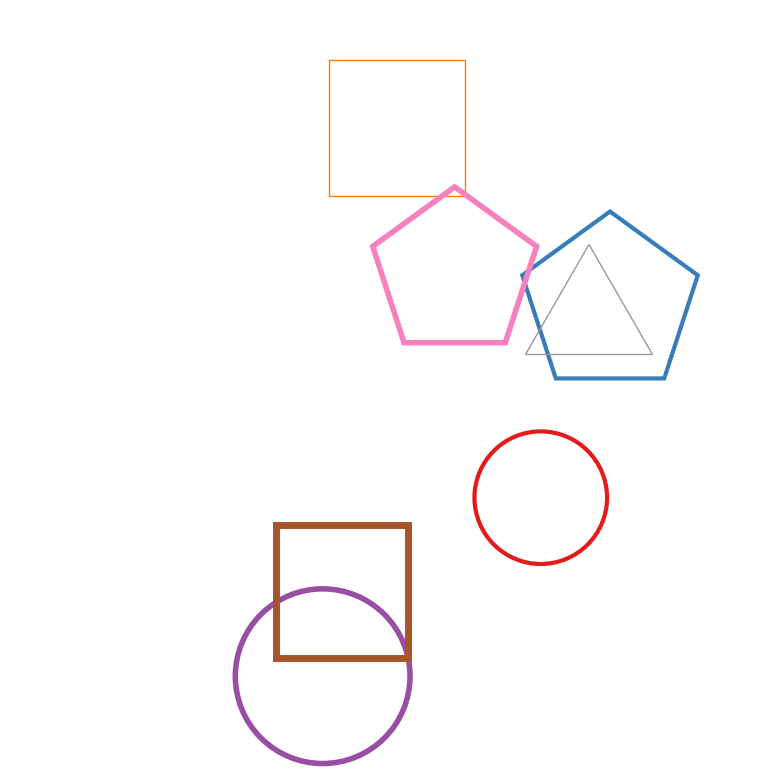[{"shape": "circle", "thickness": 1.5, "radius": 0.43, "center": [0.702, 0.354]}, {"shape": "pentagon", "thickness": 1.5, "radius": 0.6, "center": [0.792, 0.606]}, {"shape": "circle", "thickness": 2, "radius": 0.57, "center": [0.419, 0.122]}, {"shape": "square", "thickness": 0.5, "radius": 0.44, "center": [0.515, 0.834]}, {"shape": "square", "thickness": 2.5, "radius": 0.43, "center": [0.444, 0.231]}, {"shape": "pentagon", "thickness": 2, "radius": 0.56, "center": [0.59, 0.645]}, {"shape": "triangle", "thickness": 0.5, "radius": 0.48, "center": [0.765, 0.587]}]